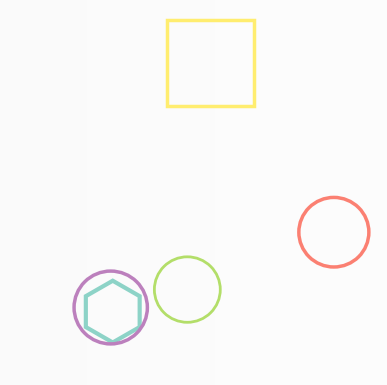[{"shape": "hexagon", "thickness": 3, "radius": 0.4, "center": [0.291, 0.191]}, {"shape": "circle", "thickness": 2.5, "radius": 0.45, "center": [0.862, 0.397]}, {"shape": "circle", "thickness": 2, "radius": 0.43, "center": [0.483, 0.248]}, {"shape": "circle", "thickness": 2.5, "radius": 0.47, "center": [0.286, 0.201]}, {"shape": "square", "thickness": 2.5, "radius": 0.56, "center": [0.542, 0.836]}]